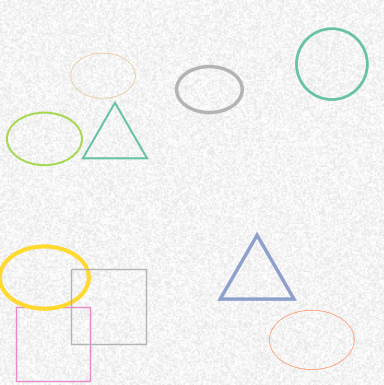[{"shape": "triangle", "thickness": 1.5, "radius": 0.48, "center": [0.299, 0.637]}, {"shape": "circle", "thickness": 2, "radius": 0.46, "center": [0.862, 0.833]}, {"shape": "oval", "thickness": 0.5, "radius": 0.55, "center": [0.81, 0.117]}, {"shape": "triangle", "thickness": 2.5, "radius": 0.55, "center": [0.668, 0.278]}, {"shape": "square", "thickness": 1, "radius": 0.48, "center": [0.137, 0.106]}, {"shape": "oval", "thickness": 1.5, "radius": 0.49, "center": [0.115, 0.639]}, {"shape": "oval", "thickness": 3, "radius": 0.58, "center": [0.115, 0.279]}, {"shape": "oval", "thickness": 0.5, "radius": 0.42, "center": [0.268, 0.803]}, {"shape": "square", "thickness": 1, "radius": 0.49, "center": [0.282, 0.204]}, {"shape": "oval", "thickness": 2.5, "radius": 0.43, "center": [0.544, 0.767]}]